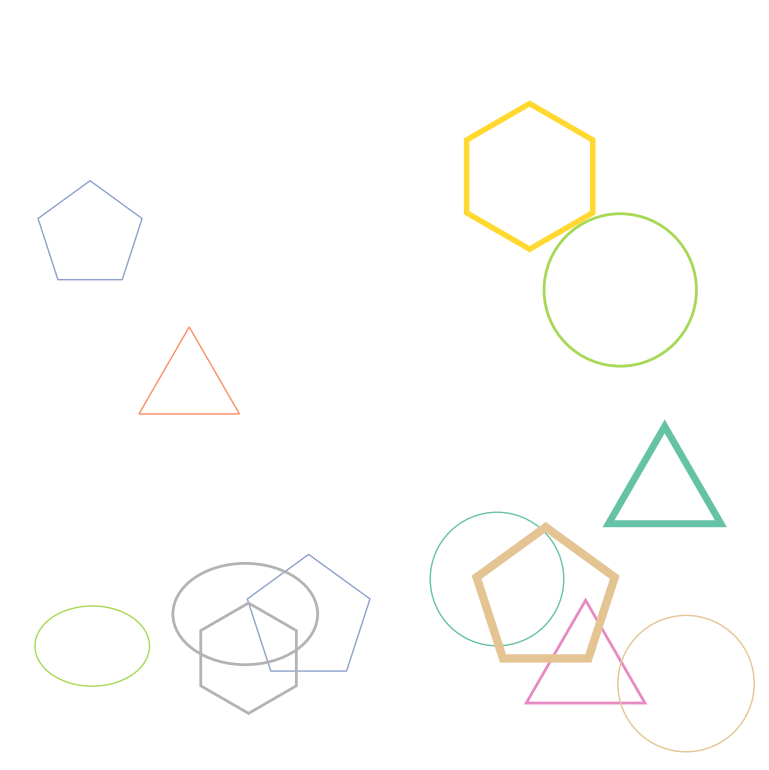[{"shape": "triangle", "thickness": 2.5, "radius": 0.42, "center": [0.863, 0.362]}, {"shape": "circle", "thickness": 0.5, "radius": 0.43, "center": [0.645, 0.248]}, {"shape": "triangle", "thickness": 0.5, "radius": 0.38, "center": [0.246, 0.5]}, {"shape": "pentagon", "thickness": 0.5, "radius": 0.36, "center": [0.117, 0.694]}, {"shape": "pentagon", "thickness": 0.5, "radius": 0.42, "center": [0.401, 0.196]}, {"shape": "triangle", "thickness": 1, "radius": 0.44, "center": [0.761, 0.131]}, {"shape": "circle", "thickness": 1, "radius": 0.49, "center": [0.806, 0.623]}, {"shape": "oval", "thickness": 0.5, "radius": 0.37, "center": [0.12, 0.161]}, {"shape": "hexagon", "thickness": 2, "radius": 0.47, "center": [0.688, 0.771]}, {"shape": "circle", "thickness": 0.5, "radius": 0.44, "center": [0.891, 0.112]}, {"shape": "pentagon", "thickness": 3, "radius": 0.47, "center": [0.709, 0.221]}, {"shape": "oval", "thickness": 1, "radius": 0.47, "center": [0.319, 0.203]}, {"shape": "hexagon", "thickness": 1, "radius": 0.36, "center": [0.323, 0.145]}]